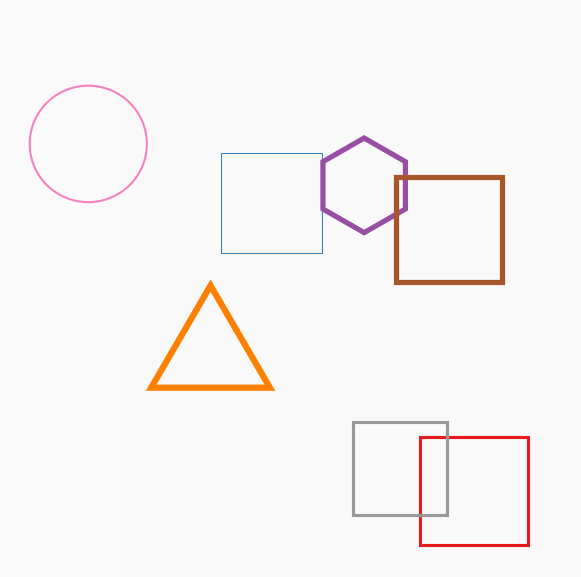[{"shape": "square", "thickness": 1.5, "radius": 0.47, "center": [0.816, 0.149]}, {"shape": "square", "thickness": 0.5, "radius": 0.43, "center": [0.468, 0.648]}, {"shape": "hexagon", "thickness": 2.5, "radius": 0.41, "center": [0.627, 0.678]}, {"shape": "triangle", "thickness": 3, "radius": 0.59, "center": [0.362, 0.387]}, {"shape": "square", "thickness": 2.5, "radius": 0.46, "center": [0.772, 0.601]}, {"shape": "circle", "thickness": 1, "radius": 0.5, "center": [0.152, 0.75]}, {"shape": "square", "thickness": 1.5, "radius": 0.4, "center": [0.689, 0.188]}]